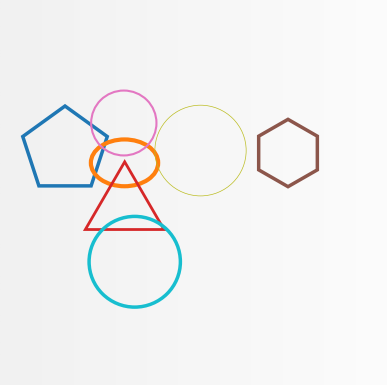[{"shape": "pentagon", "thickness": 2.5, "radius": 0.57, "center": [0.168, 0.61]}, {"shape": "oval", "thickness": 3, "radius": 0.43, "center": [0.321, 0.577]}, {"shape": "triangle", "thickness": 2, "radius": 0.59, "center": [0.322, 0.462]}, {"shape": "hexagon", "thickness": 2.5, "radius": 0.44, "center": [0.743, 0.603]}, {"shape": "circle", "thickness": 1.5, "radius": 0.42, "center": [0.319, 0.681]}, {"shape": "circle", "thickness": 0.5, "radius": 0.59, "center": [0.517, 0.609]}, {"shape": "circle", "thickness": 2.5, "radius": 0.59, "center": [0.348, 0.32]}]